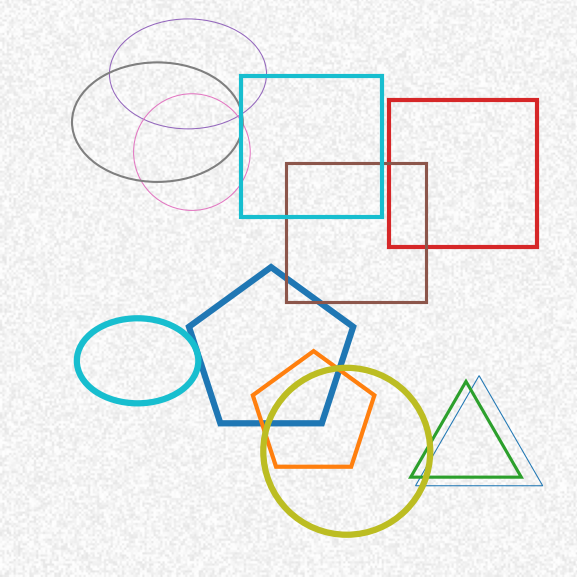[{"shape": "pentagon", "thickness": 3, "radius": 0.75, "center": [0.469, 0.387]}, {"shape": "triangle", "thickness": 0.5, "radius": 0.64, "center": [0.83, 0.222]}, {"shape": "pentagon", "thickness": 2, "radius": 0.55, "center": [0.543, 0.28]}, {"shape": "triangle", "thickness": 1.5, "radius": 0.55, "center": [0.807, 0.228]}, {"shape": "square", "thickness": 2, "radius": 0.64, "center": [0.801, 0.699]}, {"shape": "oval", "thickness": 0.5, "radius": 0.68, "center": [0.325, 0.871]}, {"shape": "square", "thickness": 1.5, "radius": 0.6, "center": [0.617, 0.597]}, {"shape": "circle", "thickness": 0.5, "radius": 0.51, "center": [0.332, 0.736]}, {"shape": "oval", "thickness": 1, "radius": 0.74, "center": [0.273, 0.788]}, {"shape": "circle", "thickness": 3, "radius": 0.72, "center": [0.6, 0.218]}, {"shape": "square", "thickness": 2, "radius": 0.61, "center": [0.54, 0.746]}, {"shape": "oval", "thickness": 3, "radius": 0.53, "center": [0.238, 0.374]}]